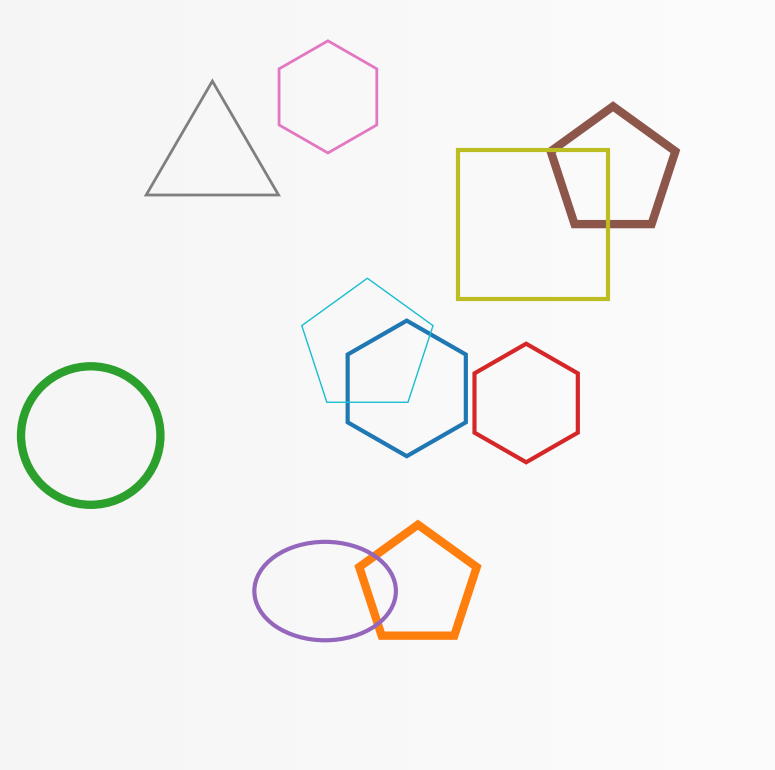[{"shape": "hexagon", "thickness": 1.5, "radius": 0.44, "center": [0.525, 0.496]}, {"shape": "pentagon", "thickness": 3, "radius": 0.4, "center": [0.539, 0.239]}, {"shape": "circle", "thickness": 3, "radius": 0.45, "center": [0.117, 0.434]}, {"shape": "hexagon", "thickness": 1.5, "radius": 0.38, "center": [0.679, 0.477]}, {"shape": "oval", "thickness": 1.5, "radius": 0.46, "center": [0.42, 0.232]}, {"shape": "pentagon", "thickness": 3, "radius": 0.42, "center": [0.791, 0.777]}, {"shape": "hexagon", "thickness": 1, "radius": 0.36, "center": [0.423, 0.874]}, {"shape": "triangle", "thickness": 1, "radius": 0.49, "center": [0.274, 0.796]}, {"shape": "square", "thickness": 1.5, "radius": 0.48, "center": [0.688, 0.708]}, {"shape": "pentagon", "thickness": 0.5, "radius": 0.45, "center": [0.474, 0.55]}]